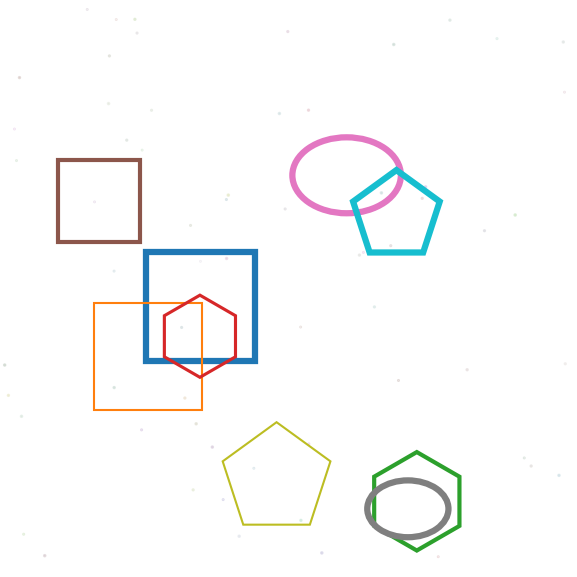[{"shape": "square", "thickness": 3, "radius": 0.47, "center": [0.347, 0.468]}, {"shape": "square", "thickness": 1, "radius": 0.47, "center": [0.257, 0.382]}, {"shape": "hexagon", "thickness": 2, "radius": 0.43, "center": [0.722, 0.131]}, {"shape": "hexagon", "thickness": 1.5, "radius": 0.36, "center": [0.346, 0.417]}, {"shape": "square", "thickness": 2, "radius": 0.36, "center": [0.172, 0.651]}, {"shape": "oval", "thickness": 3, "radius": 0.47, "center": [0.6, 0.696]}, {"shape": "oval", "thickness": 3, "radius": 0.35, "center": [0.706, 0.118]}, {"shape": "pentagon", "thickness": 1, "radius": 0.49, "center": [0.479, 0.17]}, {"shape": "pentagon", "thickness": 3, "radius": 0.39, "center": [0.686, 0.626]}]